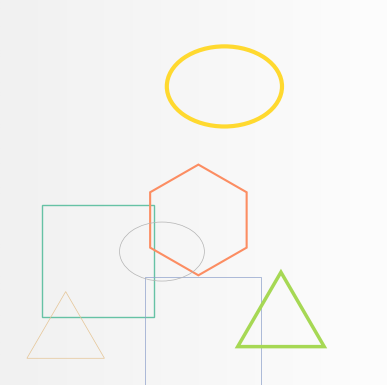[{"shape": "square", "thickness": 1, "radius": 0.72, "center": [0.253, 0.322]}, {"shape": "hexagon", "thickness": 1.5, "radius": 0.72, "center": [0.512, 0.429]}, {"shape": "square", "thickness": 0.5, "radius": 0.75, "center": [0.524, 0.131]}, {"shape": "triangle", "thickness": 2.5, "radius": 0.64, "center": [0.725, 0.164]}, {"shape": "oval", "thickness": 3, "radius": 0.74, "center": [0.579, 0.776]}, {"shape": "triangle", "thickness": 0.5, "radius": 0.58, "center": [0.169, 0.127]}, {"shape": "oval", "thickness": 0.5, "radius": 0.55, "center": [0.418, 0.347]}]